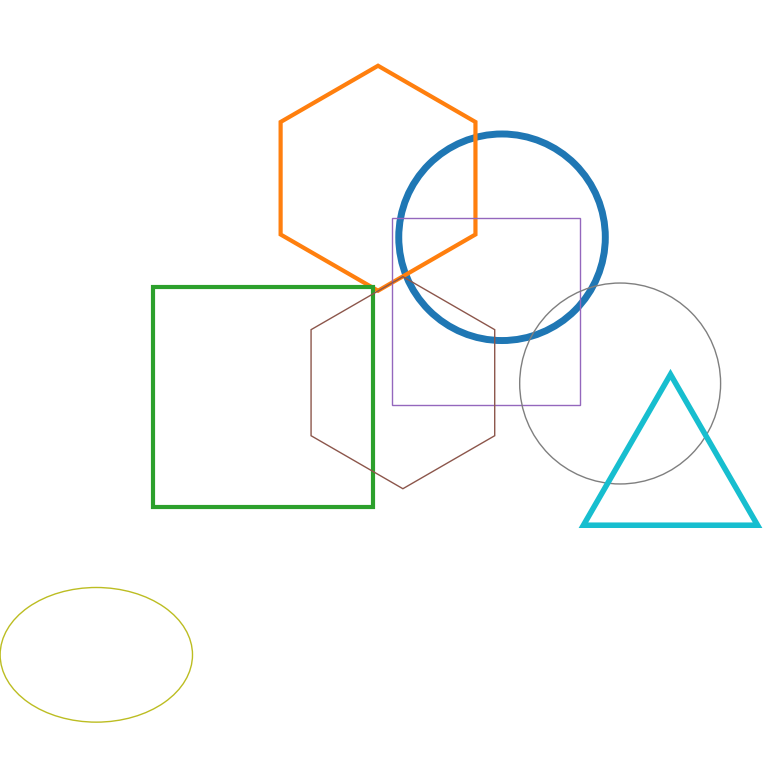[{"shape": "circle", "thickness": 2.5, "radius": 0.67, "center": [0.652, 0.692]}, {"shape": "hexagon", "thickness": 1.5, "radius": 0.73, "center": [0.491, 0.769]}, {"shape": "square", "thickness": 1.5, "radius": 0.72, "center": [0.342, 0.485]}, {"shape": "square", "thickness": 0.5, "radius": 0.61, "center": [0.631, 0.596]}, {"shape": "hexagon", "thickness": 0.5, "radius": 0.69, "center": [0.523, 0.503]}, {"shape": "circle", "thickness": 0.5, "radius": 0.65, "center": [0.805, 0.502]}, {"shape": "oval", "thickness": 0.5, "radius": 0.62, "center": [0.125, 0.15]}, {"shape": "triangle", "thickness": 2, "radius": 0.65, "center": [0.871, 0.383]}]